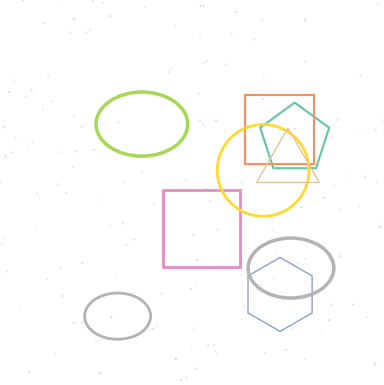[{"shape": "pentagon", "thickness": 1.5, "radius": 0.47, "center": [0.765, 0.639]}, {"shape": "square", "thickness": 1.5, "radius": 0.45, "center": [0.726, 0.663]}, {"shape": "hexagon", "thickness": 1, "radius": 0.48, "center": [0.727, 0.235]}, {"shape": "square", "thickness": 2, "radius": 0.5, "center": [0.523, 0.406]}, {"shape": "oval", "thickness": 2.5, "radius": 0.59, "center": [0.368, 0.678]}, {"shape": "circle", "thickness": 2, "radius": 0.6, "center": [0.683, 0.557]}, {"shape": "triangle", "thickness": 1, "radius": 0.47, "center": [0.748, 0.573]}, {"shape": "oval", "thickness": 2, "radius": 0.43, "center": [0.305, 0.179]}, {"shape": "oval", "thickness": 2.5, "radius": 0.56, "center": [0.756, 0.304]}]